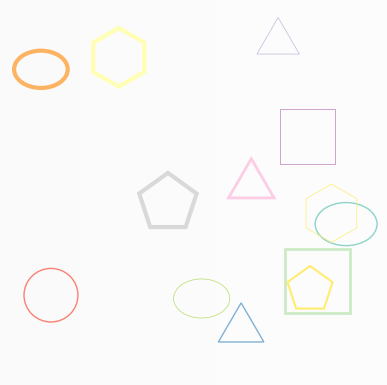[{"shape": "oval", "thickness": 1, "radius": 0.4, "center": [0.893, 0.418]}, {"shape": "hexagon", "thickness": 3, "radius": 0.38, "center": [0.306, 0.851]}, {"shape": "triangle", "thickness": 0.5, "radius": 0.32, "center": [0.718, 0.891]}, {"shape": "circle", "thickness": 1, "radius": 0.35, "center": [0.132, 0.233]}, {"shape": "triangle", "thickness": 1, "radius": 0.34, "center": [0.622, 0.146]}, {"shape": "oval", "thickness": 3, "radius": 0.35, "center": [0.106, 0.82]}, {"shape": "oval", "thickness": 0.5, "radius": 0.36, "center": [0.52, 0.225]}, {"shape": "triangle", "thickness": 2, "radius": 0.34, "center": [0.649, 0.52]}, {"shape": "pentagon", "thickness": 3, "radius": 0.39, "center": [0.433, 0.473]}, {"shape": "square", "thickness": 0.5, "radius": 0.35, "center": [0.793, 0.645]}, {"shape": "square", "thickness": 2, "radius": 0.42, "center": [0.819, 0.269]}, {"shape": "hexagon", "thickness": 0.5, "radius": 0.38, "center": [0.855, 0.446]}, {"shape": "pentagon", "thickness": 1.5, "radius": 0.31, "center": [0.8, 0.248]}]